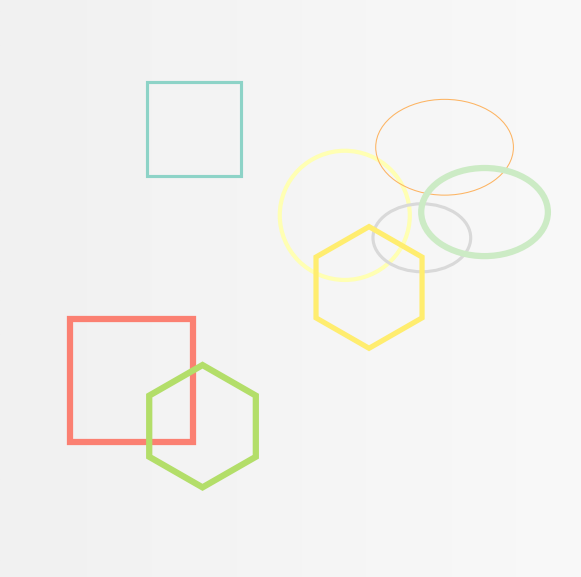[{"shape": "square", "thickness": 1.5, "radius": 0.4, "center": [0.334, 0.776]}, {"shape": "circle", "thickness": 2, "radius": 0.56, "center": [0.593, 0.626]}, {"shape": "square", "thickness": 3, "radius": 0.53, "center": [0.226, 0.34]}, {"shape": "oval", "thickness": 0.5, "radius": 0.59, "center": [0.765, 0.744]}, {"shape": "hexagon", "thickness": 3, "radius": 0.53, "center": [0.348, 0.261]}, {"shape": "oval", "thickness": 1.5, "radius": 0.42, "center": [0.726, 0.587]}, {"shape": "oval", "thickness": 3, "radius": 0.54, "center": [0.834, 0.632]}, {"shape": "hexagon", "thickness": 2.5, "radius": 0.53, "center": [0.635, 0.501]}]